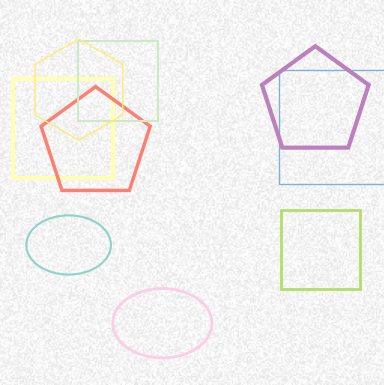[{"shape": "oval", "thickness": 1.5, "radius": 0.55, "center": [0.178, 0.364]}, {"shape": "square", "thickness": 3, "radius": 0.65, "center": [0.164, 0.666]}, {"shape": "pentagon", "thickness": 2.5, "radius": 0.74, "center": [0.248, 0.626]}, {"shape": "square", "thickness": 1, "radius": 0.74, "center": [0.874, 0.67]}, {"shape": "square", "thickness": 2, "radius": 0.51, "center": [0.833, 0.353]}, {"shape": "oval", "thickness": 2, "radius": 0.64, "center": [0.422, 0.16]}, {"shape": "pentagon", "thickness": 3, "radius": 0.73, "center": [0.819, 0.734]}, {"shape": "square", "thickness": 1.5, "radius": 0.52, "center": [0.307, 0.79]}, {"shape": "hexagon", "thickness": 1, "radius": 0.66, "center": [0.205, 0.767]}]